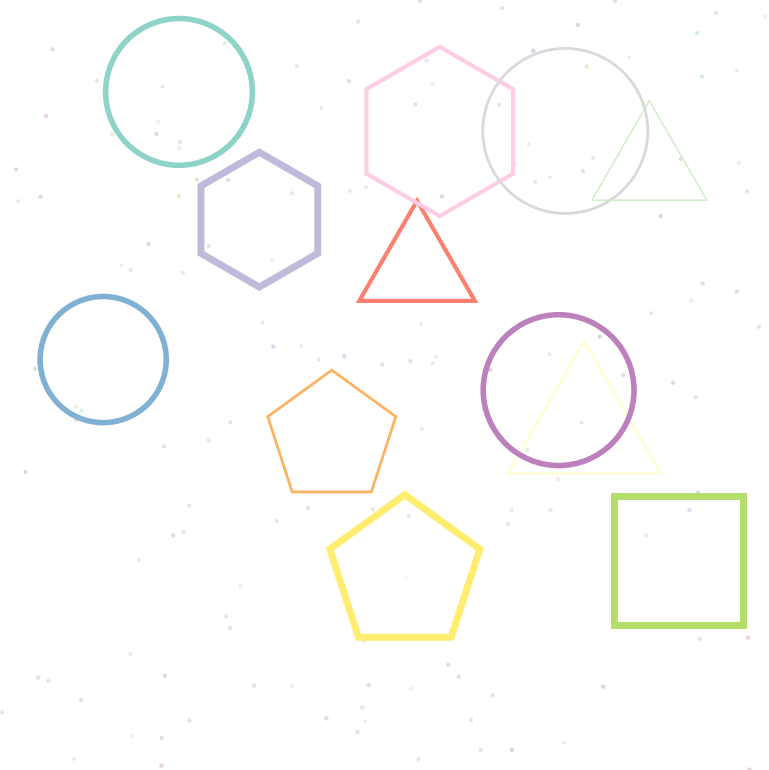[{"shape": "circle", "thickness": 2, "radius": 0.48, "center": [0.232, 0.881]}, {"shape": "triangle", "thickness": 0.5, "radius": 0.57, "center": [0.759, 0.442]}, {"shape": "hexagon", "thickness": 2.5, "radius": 0.44, "center": [0.337, 0.715]}, {"shape": "triangle", "thickness": 1.5, "radius": 0.43, "center": [0.542, 0.653]}, {"shape": "circle", "thickness": 2, "radius": 0.41, "center": [0.134, 0.533]}, {"shape": "pentagon", "thickness": 1, "radius": 0.44, "center": [0.431, 0.432]}, {"shape": "square", "thickness": 2.5, "radius": 0.42, "center": [0.881, 0.272]}, {"shape": "hexagon", "thickness": 1.5, "radius": 0.55, "center": [0.571, 0.829]}, {"shape": "circle", "thickness": 1, "radius": 0.54, "center": [0.734, 0.83]}, {"shape": "circle", "thickness": 2, "radius": 0.49, "center": [0.725, 0.493]}, {"shape": "triangle", "thickness": 0.5, "radius": 0.43, "center": [0.843, 0.783]}, {"shape": "pentagon", "thickness": 2.5, "radius": 0.51, "center": [0.526, 0.255]}]